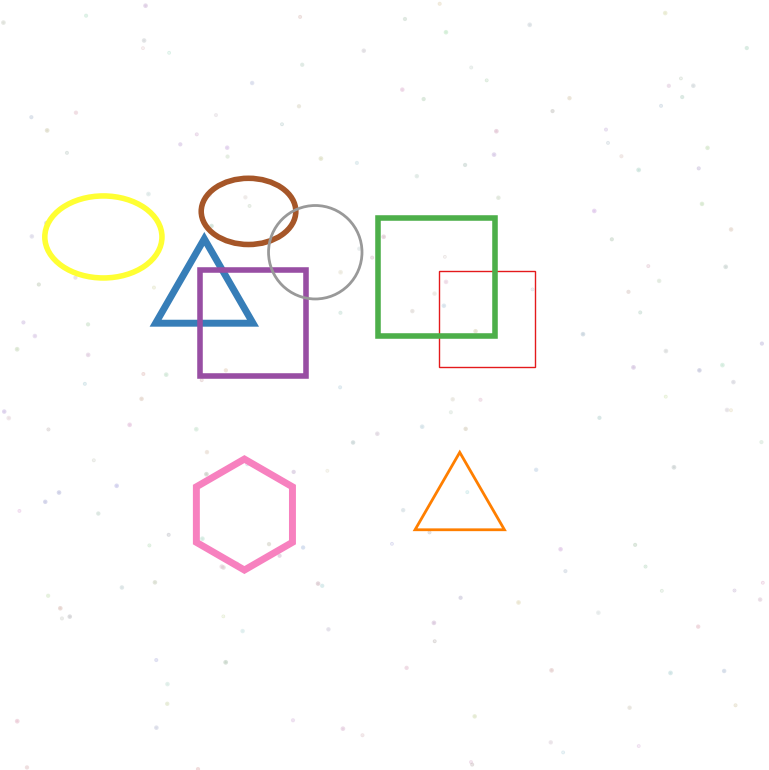[{"shape": "square", "thickness": 0.5, "radius": 0.31, "center": [0.633, 0.586]}, {"shape": "triangle", "thickness": 2.5, "radius": 0.37, "center": [0.265, 0.617]}, {"shape": "square", "thickness": 2, "radius": 0.38, "center": [0.567, 0.641]}, {"shape": "square", "thickness": 2, "radius": 0.34, "center": [0.329, 0.581]}, {"shape": "triangle", "thickness": 1, "radius": 0.34, "center": [0.597, 0.346]}, {"shape": "oval", "thickness": 2, "radius": 0.38, "center": [0.134, 0.692]}, {"shape": "oval", "thickness": 2, "radius": 0.31, "center": [0.323, 0.725]}, {"shape": "hexagon", "thickness": 2.5, "radius": 0.36, "center": [0.317, 0.332]}, {"shape": "circle", "thickness": 1, "radius": 0.3, "center": [0.409, 0.672]}]